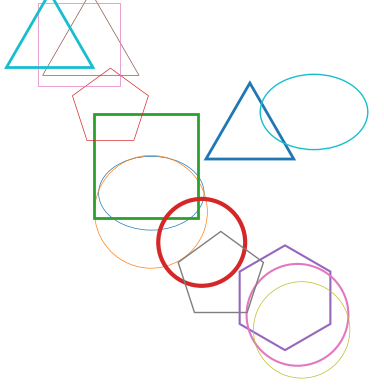[{"shape": "oval", "thickness": 0.5, "radius": 0.68, "center": [0.393, 0.498]}, {"shape": "triangle", "thickness": 2, "radius": 0.66, "center": [0.649, 0.653]}, {"shape": "circle", "thickness": 0.5, "radius": 0.73, "center": [0.392, 0.45]}, {"shape": "square", "thickness": 2, "radius": 0.68, "center": [0.38, 0.569]}, {"shape": "pentagon", "thickness": 0.5, "radius": 0.52, "center": [0.287, 0.719]}, {"shape": "circle", "thickness": 3, "radius": 0.56, "center": [0.524, 0.37]}, {"shape": "hexagon", "thickness": 1.5, "radius": 0.68, "center": [0.74, 0.227]}, {"shape": "triangle", "thickness": 0.5, "radius": 0.72, "center": [0.236, 0.877]}, {"shape": "square", "thickness": 0.5, "radius": 0.53, "center": [0.205, 0.884]}, {"shape": "circle", "thickness": 1.5, "radius": 0.66, "center": [0.773, 0.182]}, {"shape": "pentagon", "thickness": 1, "radius": 0.58, "center": [0.574, 0.282]}, {"shape": "circle", "thickness": 0.5, "radius": 0.63, "center": [0.783, 0.143]}, {"shape": "triangle", "thickness": 2, "radius": 0.65, "center": [0.129, 0.89]}, {"shape": "oval", "thickness": 1, "radius": 0.7, "center": [0.816, 0.709]}]